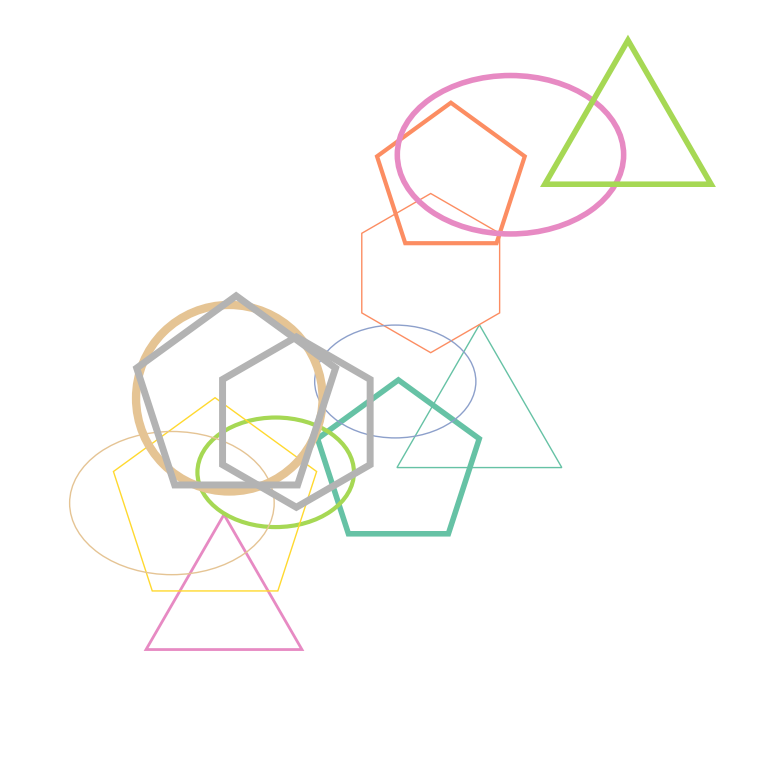[{"shape": "triangle", "thickness": 0.5, "radius": 0.62, "center": [0.623, 0.455]}, {"shape": "pentagon", "thickness": 2, "radius": 0.55, "center": [0.517, 0.396]}, {"shape": "hexagon", "thickness": 0.5, "radius": 0.52, "center": [0.559, 0.645]}, {"shape": "pentagon", "thickness": 1.5, "radius": 0.5, "center": [0.586, 0.766]}, {"shape": "oval", "thickness": 0.5, "radius": 0.52, "center": [0.513, 0.505]}, {"shape": "oval", "thickness": 2, "radius": 0.73, "center": [0.663, 0.799]}, {"shape": "triangle", "thickness": 1, "radius": 0.58, "center": [0.291, 0.215]}, {"shape": "oval", "thickness": 1.5, "radius": 0.51, "center": [0.358, 0.387]}, {"shape": "triangle", "thickness": 2, "radius": 0.62, "center": [0.816, 0.823]}, {"shape": "pentagon", "thickness": 0.5, "radius": 0.69, "center": [0.279, 0.345]}, {"shape": "circle", "thickness": 3, "radius": 0.61, "center": [0.298, 0.483]}, {"shape": "oval", "thickness": 0.5, "radius": 0.66, "center": [0.223, 0.347]}, {"shape": "hexagon", "thickness": 2.5, "radius": 0.55, "center": [0.385, 0.452]}, {"shape": "pentagon", "thickness": 2.5, "radius": 0.68, "center": [0.307, 0.48]}]